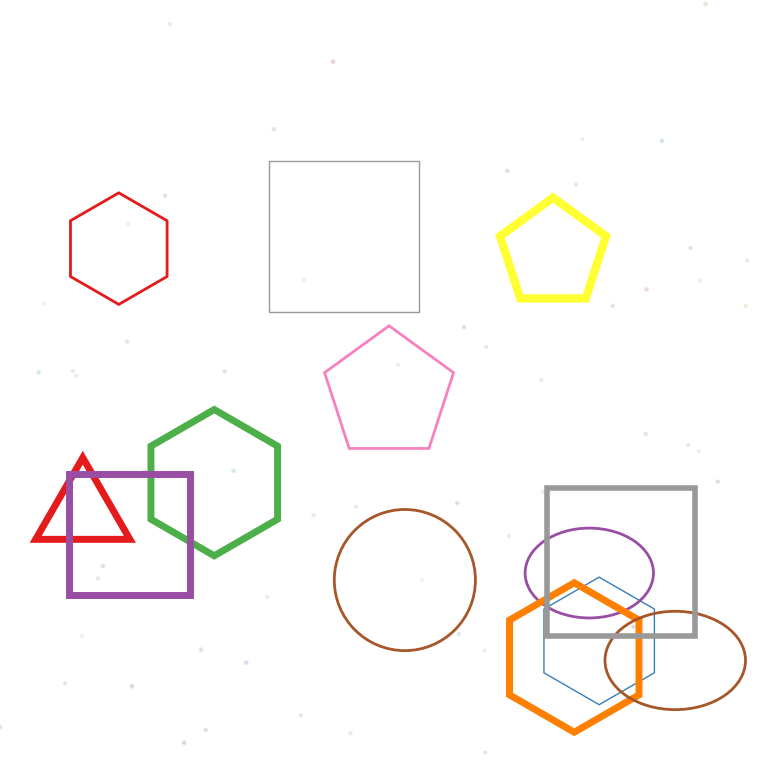[{"shape": "triangle", "thickness": 2.5, "radius": 0.35, "center": [0.107, 0.335]}, {"shape": "hexagon", "thickness": 1, "radius": 0.36, "center": [0.154, 0.677]}, {"shape": "hexagon", "thickness": 0.5, "radius": 0.41, "center": [0.778, 0.168]}, {"shape": "hexagon", "thickness": 2.5, "radius": 0.47, "center": [0.278, 0.373]}, {"shape": "oval", "thickness": 1, "radius": 0.42, "center": [0.765, 0.256]}, {"shape": "square", "thickness": 2.5, "radius": 0.39, "center": [0.168, 0.306]}, {"shape": "hexagon", "thickness": 2.5, "radius": 0.49, "center": [0.746, 0.146]}, {"shape": "pentagon", "thickness": 3, "radius": 0.36, "center": [0.718, 0.671]}, {"shape": "oval", "thickness": 1, "radius": 0.46, "center": [0.877, 0.142]}, {"shape": "circle", "thickness": 1, "radius": 0.46, "center": [0.526, 0.247]}, {"shape": "pentagon", "thickness": 1, "radius": 0.44, "center": [0.505, 0.489]}, {"shape": "square", "thickness": 0.5, "radius": 0.49, "center": [0.447, 0.693]}, {"shape": "square", "thickness": 2, "radius": 0.48, "center": [0.807, 0.27]}]